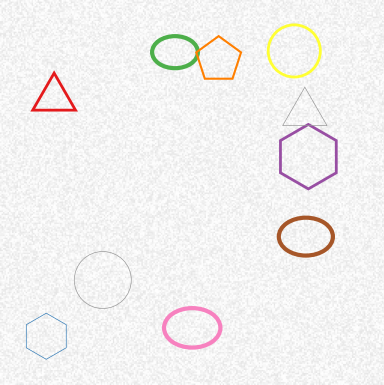[{"shape": "triangle", "thickness": 2, "radius": 0.32, "center": [0.141, 0.746]}, {"shape": "hexagon", "thickness": 0.5, "radius": 0.3, "center": [0.12, 0.127]}, {"shape": "oval", "thickness": 3, "radius": 0.3, "center": [0.455, 0.865]}, {"shape": "hexagon", "thickness": 2, "radius": 0.42, "center": [0.801, 0.593]}, {"shape": "pentagon", "thickness": 1.5, "radius": 0.31, "center": [0.568, 0.845]}, {"shape": "circle", "thickness": 2, "radius": 0.34, "center": [0.764, 0.868]}, {"shape": "oval", "thickness": 3, "radius": 0.35, "center": [0.794, 0.385]}, {"shape": "oval", "thickness": 3, "radius": 0.37, "center": [0.499, 0.148]}, {"shape": "circle", "thickness": 0.5, "radius": 0.37, "center": [0.267, 0.273]}, {"shape": "triangle", "thickness": 0.5, "radius": 0.33, "center": [0.792, 0.707]}]